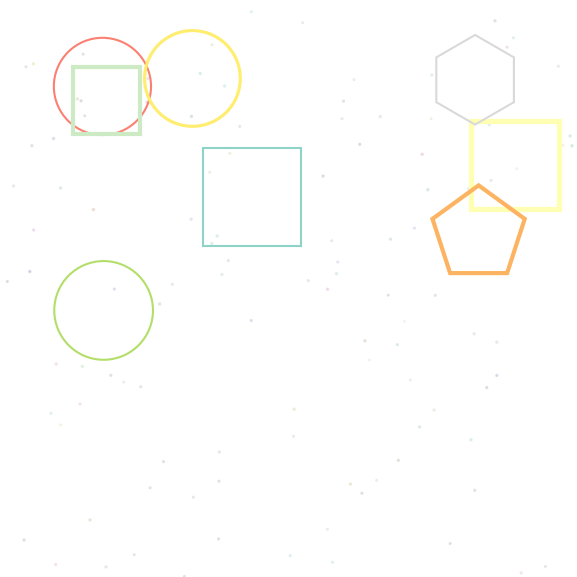[{"shape": "square", "thickness": 1, "radius": 0.43, "center": [0.437, 0.658]}, {"shape": "square", "thickness": 2.5, "radius": 0.38, "center": [0.892, 0.713]}, {"shape": "circle", "thickness": 1, "radius": 0.42, "center": [0.177, 0.85]}, {"shape": "pentagon", "thickness": 2, "radius": 0.42, "center": [0.829, 0.594]}, {"shape": "circle", "thickness": 1, "radius": 0.43, "center": [0.179, 0.462]}, {"shape": "hexagon", "thickness": 1, "radius": 0.39, "center": [0.823, 0.861]}, {"shape": "square", "thickness": 2, "radius": 0.29, "center": [0.184, 0.825]}, {"shape": "circle", "thickness": 1.5, "radius": 0.41, "center": [0.333, 0.863]}]